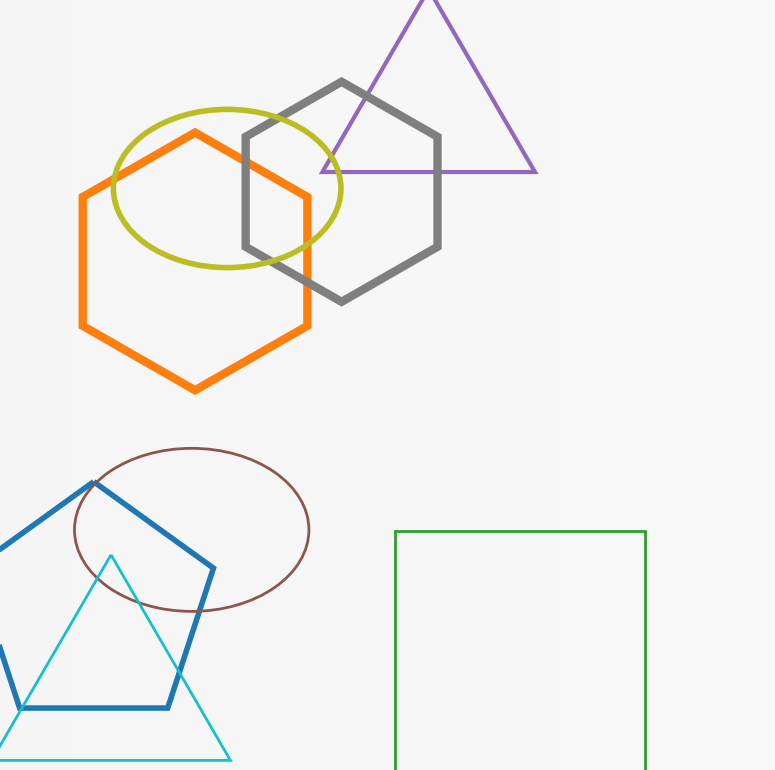[{"shape": "pentagon", "thickness": 2, "radius": 0.81, "center": [0.121, 0.212]}, {"shape": "hexagon", "thickness": 3, "radius": 0.84, "center": [0.252, 0.661]}, {"shape": "square", "thickness": 1, "radius": 0.81, "center": [0.671, 0.149]}, {"shape": "triangle", "thickness": 1.5, "radius": 0.79, "center": [0.553, 0.856]}, {"shape": "oval", "thickness": 1, "radius": 0.76, "center": [0.247, 0.312]}, {"shape": "hexagon", "thickness": 3, "radius": 0.71, "center": [0.441, 0.751]}, {"shape": "oval", "thickness": 2, "radius": 0.73, "center": [0.293, 0.755]}, {"shape": "triangle", "thickness": 1, "radius": 0.89, "center": [0.143, 0.102]}]